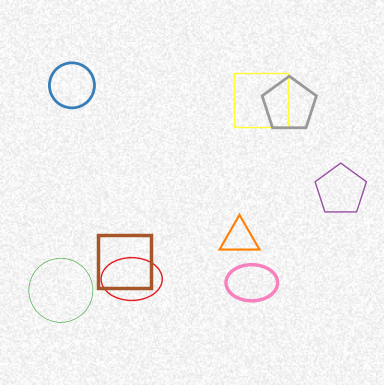[{"shape": "oval", "thickness": 1, "radius": 0.4, "center": [0.342, 0.275]}, {"shape": "circle", "thickness": 2, "radius": 0.29, "center": [0.187, 0.778]}, {"shape": "circle", "thickness": 0.5, "radius": 0.42, "center": [0.158, 0.246]}, {"shape": "pentagon", "thickness": 1, "radius": 0.35, "center": [0.885, 0.506]}, {"shape": "triangle", "thickness": 1.5, "radius": 0.3, "center": [0.622, 0.382]}, {"shape": "square", "thickness": 1, "radius": 0.36, "center": [0.678, 0.74]}, {"shape": "square", "thickness": 2.5, "radius": 0.35, "center": [0.323, 0.321]}, {"shape": "oval", "thickness": 2.5, "radius": 0.34, "center": [0.654, 0.266]}, {"shape": "pentagon", "thickness": 2, "radius": 0.37, "center": [0.751, 0.728]}]